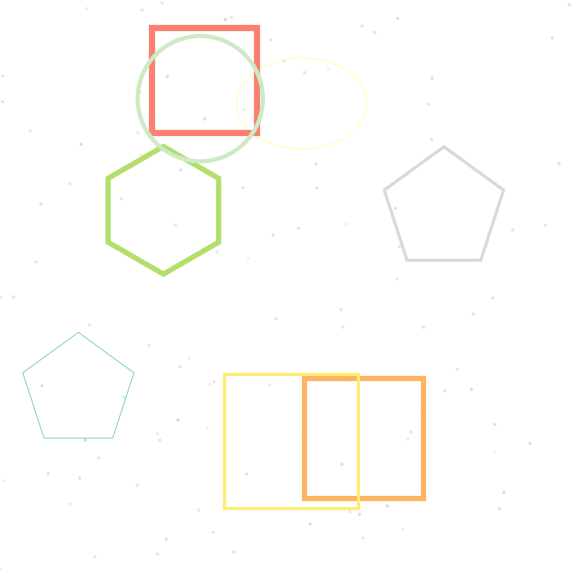[{"shape": "pentagon", "thickness": 0.5, "radius": 0.51, "center": [0.136, 0.322]}, {"shape": "oval", "thickness": 0.5, "radius": 0.56, "center": [0.522, 0.82]}, {"shape": "square", "thickness": 3, "radius": 0.46, "center": [0.355, 0.86]}, {"shape": "square", "thickness": 2.5, "radius": 0.52, "center": [0.629, 0.241]}, {"shape": "hexagon", "thickness": 2.5, "radius": 0.55, "center": [0.283, 0.635]}, {"shape": "pentagon", "thickness": 1.5, "radius": 0.54, "center": [0.769, 0.636]}, {"shape": "circle", "thickness": 2, "radius": 0.54, "center": [0.347, 0.828]}, {"shape": "square", "thickness": 1.5, "radius": 0.58, "center": [0.504, 0.236]}]